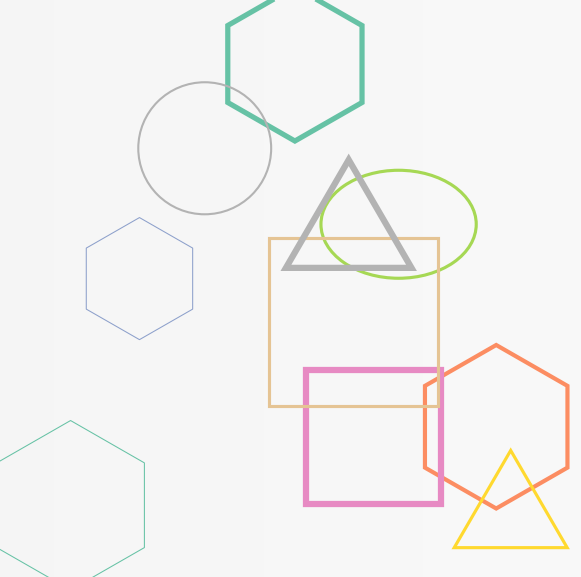[{"shape": "hexagon", "thickness": 0.5, "radius": 0.73, "center": [0.121, 0.124]}, {"shape": "hexagon", "thickness": 2.5, "radius": 0.67, "center": [0.507, 0.888]}, {"shape": "hexagon", "thickness": 2, "radius": 0.71, "center": [0.854, 0.26]}, {"shape": "hexagon", "thickness": 0.5, "radius": 0.53, "center": [0.24, 0.517]}, {"shape": "square", "thickness": 3, "radius": 0.58, "center": [0.643, 0.243]}, {"shape": "oval", "thickness": 1.5, "radius": 0.67, "center": [0.686, 0.611]}, {"shape": "triangle", "thickness": 1.5, "radius": 0.56, "center": [0.879, 0.107]}, {"shape": "square", "thickness": 1.5, "radius": 0.73, "center": [0.608, 0.442]}, {"shape": "circle", "thickness": 1, "radius": 0.57, "center": [0.352, 0.742]}, {"shape": "triangle", "thickness": 3, "radius": 0.62, "center": [0.6, 0.598]}]